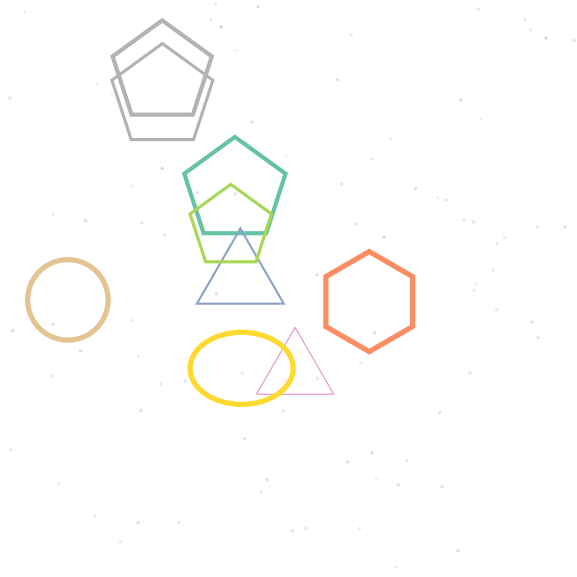[{"shape": "pentagon", "thickness": 2, "radius": 0.46, "center": [0.407, 0.67]}, {"shape": "hexagon", "thickness": 2.5, "radius": 0.43, "center": [0.639, 0.477]}, {"shape": "triangle", "thickness": 1, "radius": 0.43, "center": [0.416, 0.517]}, {"shape": "triangle", "thickness": 0.5, "radius": 0.39, "center": [0.511, 0.355]}, {"shape": "pentagon", "thickness": 1.5, "radius": 0.37, "center": [0.4, 0.606]}, {"shape": "oval", "thickness": 2.5, "radius": 0.45, "center": [0.418, 0.361]}, {"shape": "circle", "thickness": 2.5, "radius": 0.35, "center": [0.118, 0.48]}, {"shape": "pentagon", "thickness": 2, "radius": 0.45, "center": [0.281, 0.874]}, {"shape": "pentagon", "thickness": 1.5, "radius": 0.46, "center": [0.281, 0.832]}]